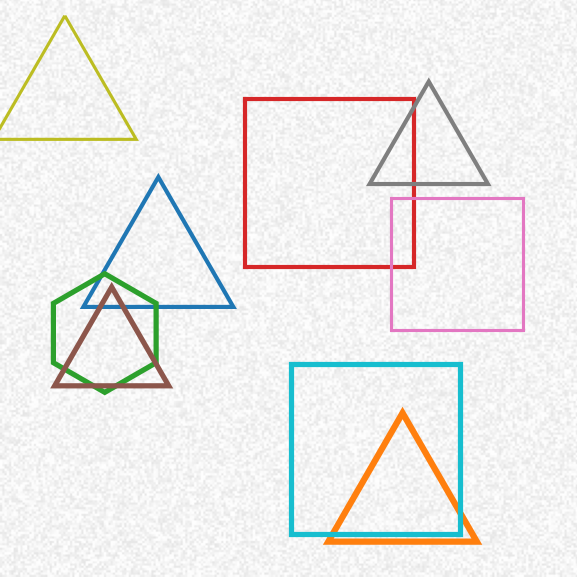[{"shape": "triangle", "thickness": 2, "radius": 0.75, "center": [0.274, 0.543]}, {"shape": "triangle", "thickness": 3, "radius": 0.74, "center": [0.697, 0.135]}, {"shape": "hexagon", "thickness": 2.5, "radius": 0.51, "center": [0.181, 0.422]}, {"shape": "square", "thickness": 2, "radius": 0.73, "center": [0.571, 0.682]}, {"shape": "triangle", "thickness": 2.5, "radius": 0.57, "center": [0.193, 0.388]}, {"shape": "square", "thickness": 1.5, "radius": 0.57, "center": [0.791, 0.542]}, {"shape": "triangle", "thickness": 2, "radius": 0.59, "center": [0.742, 0.74]}, {"shape": "triangle", "thickness": 1.5, "radius": 0.71, "center": [0.112, 0.829]}, {"shape": "square", "thickness": 2.5, "radius": 0.73, "center": [0.65, 0.222]}]